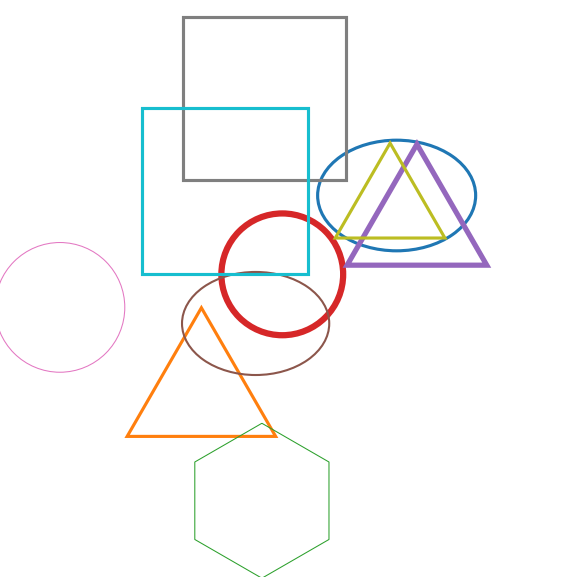[{"shape": "oval", "thickness": 1.5, "radius": 0.68, "center": [0.687, 0.661]}, {"shape": "triangle", "thickness": 1.5, "radius": 0.74, "center": [0.349, 0.318]}, {"shape": "hexagon", "thickness": 0.5, "radius": 0.67, "center": [0.453, 0.132]}, {"shape": "circle", "thickness": 3, "radius": 0.53, "center": [0.489, 0.524]}, {"shape": "triangle", "thickness": 2.5, "radius": 0.7, "center": [0.722, 0.61]}, {"shape": "oval", "thickness": 1, "radius": 0.64, "center": [0.443, 0.439]}, {"shape": "circle", "thickness": 0.5, "radius": 0.56, "center": [0.104, 0.467]}, {"shape": "square", "thickness": 1.5, "radius": 0.71, "center": [0.458, 0.828]}, {"shape": "triangle", "thickness": 1.5, "radius": 0.55, "center": [0.675, 0.642]}, {"shape": "square", "thickness": 1.5, "radius": 0.72, "center": [0.389, 0.668]}]